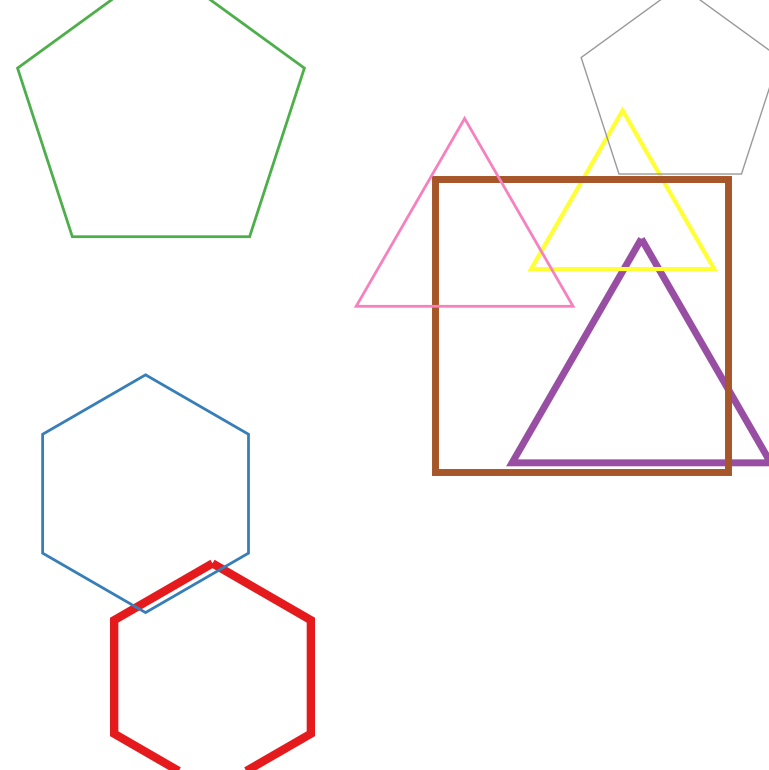[{"shape": "hexagon", "thickness": 3, "radius": 0.74, "center": [0.276, 0.121]}, {"shape": "hexagon", "thickness": 1, "radius": 0.77, "center": [0.189, 0.359]}, {"shape": "pentagon", "thickness": 1, "radius": 0.98, "center": [0.209, 0.851]}, {"shape": "triangle", "thickness": 2.5, "radius": 0.97, "center": [0.833, 0.496]}, {"shape": "triangle", "thickness": 1.5, "radius": 0.69, "center": [0.809, 0.719]}, {"shape": "square", "thickness": 2.5, "radius": 0.95, "center": [0.755, 0.577]}, {"shape": "triangle", "thickness": 1, "radius": 0.81, "center": [0.603, 0.684]}, {"shape": "pentagon", "thickness": 0.5, "radius": 0.68, "center": [0.883, 0.883]}]